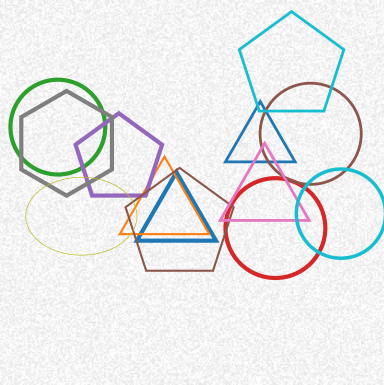[{"shape": "triangle", "thickness": 3, "radius": 0.59, "center": [0.458, 0.434]}, {"shape": "triangle", "thickness": 2, "radius": 0.52, "center": [0.676, 0.632]}, {"shape": "triangle", "thickness": 1.5, "radius": 0.67, "center": [0.427, 0.459]}, {"shape": "circle", "thickness": 3, "radius": 0.62, "center": [0.15, 0.67]}, {"shape": "circle", "thickness": 3, "radius": 0.65, "center": [0.715, 0.408]}, {"shape": "pentagon", "thickness": 3, "radius": 0.59, "center": [0.309, 0.588]}, {"shape": "circle", "thickness": 2, "radius": 0.66, "center": [0.807, 0.652]}, {"shape": "pentagon", "thickness": 1.5, "radius": 0.74, "center": [0.466, 0.416]}, {"shape": "triangle", "thickness": 2, "radius": 0.67, "center": [0.687, 0.494]}, {"shape": "hexagon", "thickness": 3, "radius": 0.68, "center": [0.173, 0.628]}, {"shape": "oval", "thickness": 0.5, "radius": 0.72, "center": [0.211, 0.438]}, {"shape": "pentagon", "thickness": 2, "radius": 0.71, "center": [0.757, 0.827]}, {"shape": "circle", "thickness": 2.5, "radius": 0.58, "center": [0.886, 0.445]}]